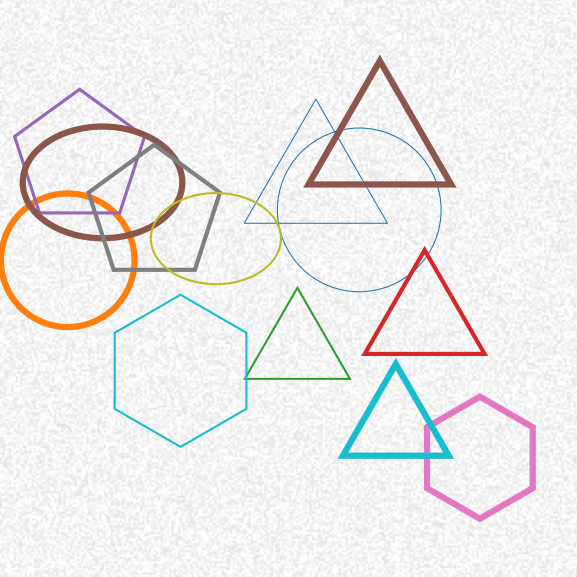[{"shape": "circle", "thickness": 0.5, "radius": 0.71, "center": [0.622, 0.636]}, {"shape": "triangle", "thickness": 0.5, "radius": 0.72, "center": [0.547, 0.684]}, {"shape": "circle", "thickness": 3, "radius": 0.58, "center": [0.117, 0.548]}, {"shape": "triangle", "thickness": 1, "radius": 0.53, "center": [0.515, 0.396]}, {"shape": "triangle", "thickness": 2, "radius": 0.6, "center": [0.735, 0.446]}, {"shape": "pentagon", "thickness": 1.5, "radius": 0.59, "center": [0.138, 0.726]}, {"shape": "triangle", "thickness": 3, "radius": 0.71, "center": [0.658, 0.751]}, {"shape": "oval", "thickness": 3, "radius": 0.69, "center": [0.178, 0.683]}, {"shape": "hexagon", "thickness": 3, "radius": 0.53, "center": [0.831, 0.207]}, {"shape": "pentagon", "thickness": 2, "radius": 0.6, "center": [0.267, 0.629]}, {"shape": "oval", "thickness": 1, "radius": 0.56, "center": [0.374, 0.586]}, {"shape": "hexagon", "thickness": 1, "radius": 0.66, "center": [0.313, 0.357]}, {"shape": "triangle", "thickness": 3, "radius": 0.53, "center": [0.685, 0.263]}]